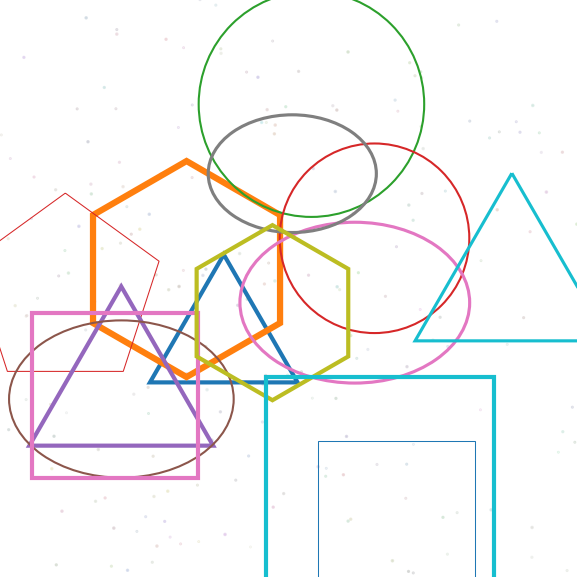[{"shape": "square", "thickness": 0.5, "radius": 0.68, "center": [0.687, 0.1]}, {"shape": "triangle", "thickness": 2, "radius": 0.74, "center": [0.387, 0.411]}, {"shape": "hexagon", "thickness": 3, "radius": 0.93, "center": [0.323, 0.533]}, {"shape": "circle", "thickness": 1, "radius": 0.98, "center": [0.539, 0.819]}, {"shape": "circle", "thickness": 1, "radius": 0.82, "center": [0.648, 0.587]}, {"shape": "pentagon", "thickness": 0.5, "radius": 0.85, "center": [0.113, 0.494]}, {"shape": "triangle", "thickness": 2, "radius": 0.92, "center": [0.21, 0.319]}, {"shape": "oval", "thickness": 1, "radius": 0.97, "center": [0.21, 0.308]}, {"shape": "oval", "thickness": 1.5, "radius": 0.99, "center": [0.614, 0.475]}, {"shape": "square", "thickness": 2, "radius": 0.72, "center": [0.199, 0.314]}, {"shape": "oval", "thickness": 1.5, "radius": 0.73, "center": [0.506, 0.698]}, {"shape": "hexagon", "thickness": 2, "radius": 0.76, "center": [0.472, 0.458]}, {"shape": "triangle", "thickness": 1.5, "radius": 0.97, "center": [0.886, 0.506]}, {"shape": "square", "thickness": 2, "radius": 0.99, "center": [0.658, 0.148]}]